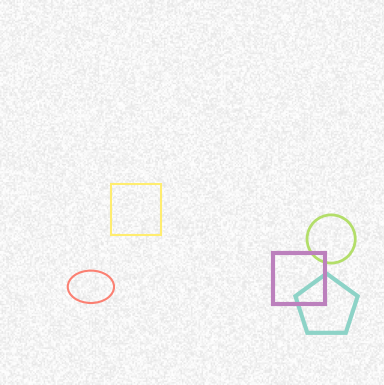[{"shape": "pentagon", "thickness": 3, "radius": 0.43, "center": [0.848, 0.204]}, {"shape": "oval", "thickness": 1.5, "radius": 0.3, "center": [0.236, 0.255]}, {"shape": "circle", "thickness": 2, "radius": 0.31, "center": [0.86, 0.379]}, {"shape": "square", "thickness": 3, "radius": 0.33, "center": [0.777, 0.277]}, {"shape": "square", "thickness": 1.5, "radius": 0.33, "center": [0.354, 0.456]}]